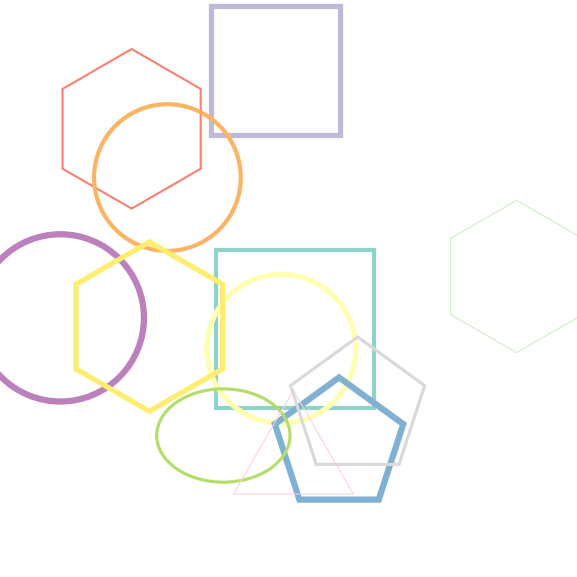[{"shape": "square", "thickness": 2, "radius": 0.68, "center": [0.511, 0.43]}, {"shape": "circle", "thickness": 2.5, "radius": 0.64, "center": [0.487, 0.395]}, {"shape": "square", "thickness": 2.5, "radius": 0.56, "center": [0.477, 0.878]}, {"shape": "hexagon", "thickness": 1, "radius": 0.69, "center": [0.228, 0.776]}, {"shape": "pentagon", "thickness": 3, "radius": 0.58, "center": [0.587, 0.229]}, {"shape": "circle", "thickness": 2, "radius": 0.64, "center": [0.29, 0.692]}, {"shape": "oval", "thickness": 1.5, "radius": 0.58, "center": [0.387, 0.245]}, {"shape": "triangle", "thickness": 0.5, "radius": 0.6, "center": [0.508, 0.204]}, {"shape": "pentagon", "thickness": 1.5, "radius": 0.61, "center": [0.619, 0.294]}, {"shape": "circle", "thickness": 3, "radius": 0.72, "center": [0.104, 0.449]}, {"shape": "hexagon", "thickness": 0.5, "radius": 0.66, "center": [0.895, 0.52]}, {"shape": "hexagon", "thickness": 2.5, "radius": 0.73, "center": [0.259, 0.434]}]